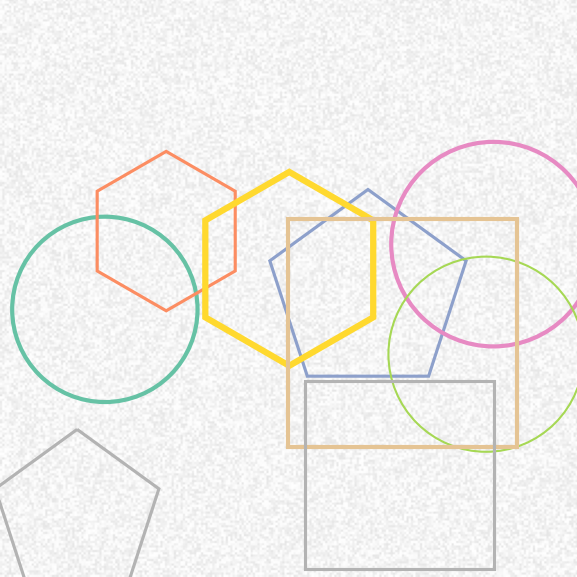[{"shape": "circle", "thickness": 2, "radius": 0.8, "center": [0.182, 0.463]}, {"shape": "hexagon", "thickness": 1.5, "radius": 0.69, "center": [0.288, 0.599]}, {"shape": "pentagon", "thickness": 1.5, "radius": 0.89, "center": [0.637, 0.492]}, {"shape": "circle", "thickness": 2, "radius": 0.89, "center": [0.855, 0.576]}, {"shape": "circle", "thickness": 1, "radius": 0.84, "center": [0.842, 0.386]}, {"shape": "hexagon", "thickness": 3, "radius": 0.84, "center": [0.501, 0.534]}, {"shape": "square", "thickness": 2, "radius": 0.99, "center": [0.698, 0.422]}, {"shape": "pentagon", "thickness": 1.5, "radius": 0.74, "center": [0.134, 0.107]}, {"shape": "square", "thickness": 1.5, "radius": 0.82, "center": [0.692, 0.177]}]